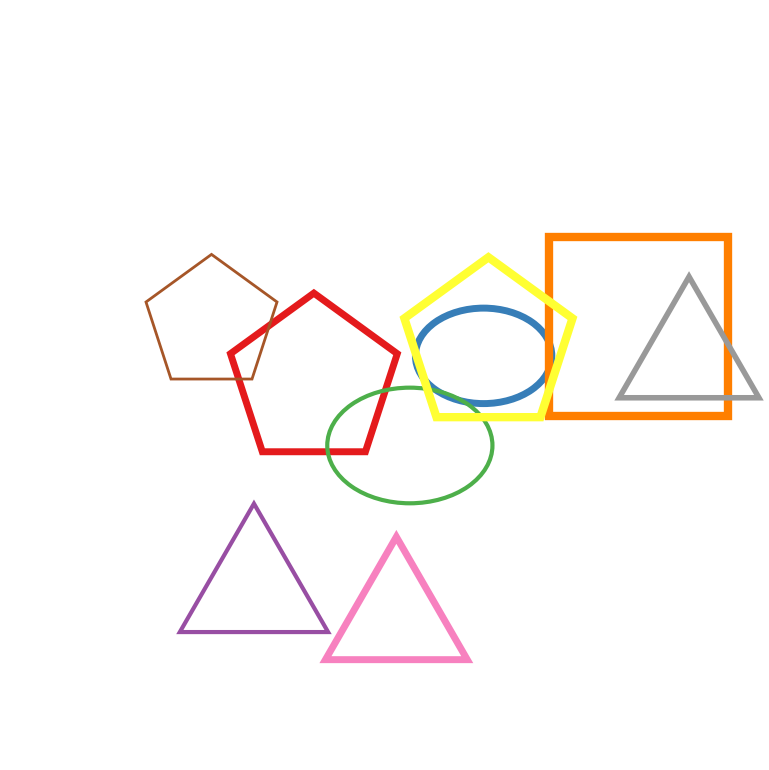[{"shape": "pentagon", "thickness": 2.5, "radius": 0.57, "center": [0.408, 0.505]}, {"shape": "oval", "thickness": 2.5, "radius": 0.44, "center": [0.628, 0.538]}, {"shape": "oval", "thickness": 1.5, "radius": 0.54, "center": [0.532, 0.421]}, {"shape": "triangle", "thickness": 1.5, "radius": 0.56, "center": [0.33, 0.235]}, {"shape": "square", "thickness": 3, "radius": 0.58, "center": [0.829, 0.576]}, {"shape": "pentagon", "thickness": 3, "radius": 0.57, "center": [0.634, 0.551]}, {"shape": "pentagon", "thickness": 1, "radius": 0.45, "center": [0.275, 0.58]}, {"shape": "triangle", "thickness": 2.5, "radius": 0.53, "center": [0.515, 0.196]}, {"shape": "triangle", "thickness": 2, "radius": 0.52, "center": [0.895, 0.536]}]